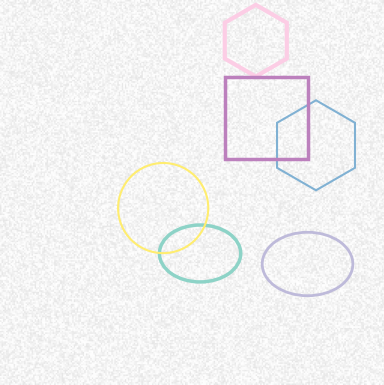[{"shape": "oval", "thickness": 2.5, "radius": 0.53, "center": [0.52, 0.342]}, {"shape": "oval", "thickness": 2, "radius": 0.59, "center": [0.799, 0.314]}, {"shape": "hexagon", "thickness": 1.5, "radius": 0.58, "center": [0.821, 0.623]}, {"shape": "hexagon", "thickness": 3, "radius": 0.47, "center": [0.664, 0.894]}, {"shape": "square", "thickness": 2.5, "radius": 0.54, "center": [0.691, 0.694]}, {"shape": "circle", "thickness": 1.5, "radius": 0.59, "center": [0.424, 0.46]}]